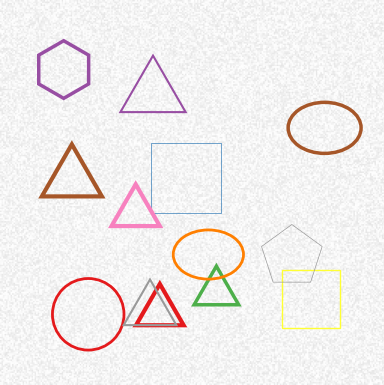[{"shape": "triangle", "thickness": 3, "radius": 0.36, "center": [0.415, 0.191]}, {"shape": "circle", "thickness": 2, "radius": 0.46, "center": [0.229, 0.184]}, {"shape": "square", "thickness": 0.5, "radius": 0.46, "center": [0.483, 0.538]}, {"shape": "triangle", "thickness": 2.5, "radius": 0.33, "center": [0.562, 0.242]}, {"shape": "triangle", "thickness": 1.5, "radius": 0.49, "center": [0.397, 0.758]}, {"shape": "hexagon", "thickness": 2.5, "radius": 0.37, "center": [0.165, 0.819]}, {"shape": "oval", "thickness": 2, "radius": 0.46, "center": [0.541, 0.339]}, {"shape": "square", "thickness": 1, "radius": 0.38, "center": [0.809, 0.224]}, {"shape": "oval", "thickness": 2.5, "radius": 0.47, "center": [0.843, 0.668]}, {"shape": "triangle", "thickness": 3, "radius": 0.45, "center": [0.187, 0.535]}, {"shape": "triangle", "thickness": 3, "radius": 0.36, "center": [0.352, 0.449]}, {"shape": "pentagon", "thickness": 0.5, "radius": 0.41, "center": [0.758, 0.334]}, {"shape": "triangle", "thickness": 1.5, "radius": 0.4, "center": [0.39, 0.195]}]